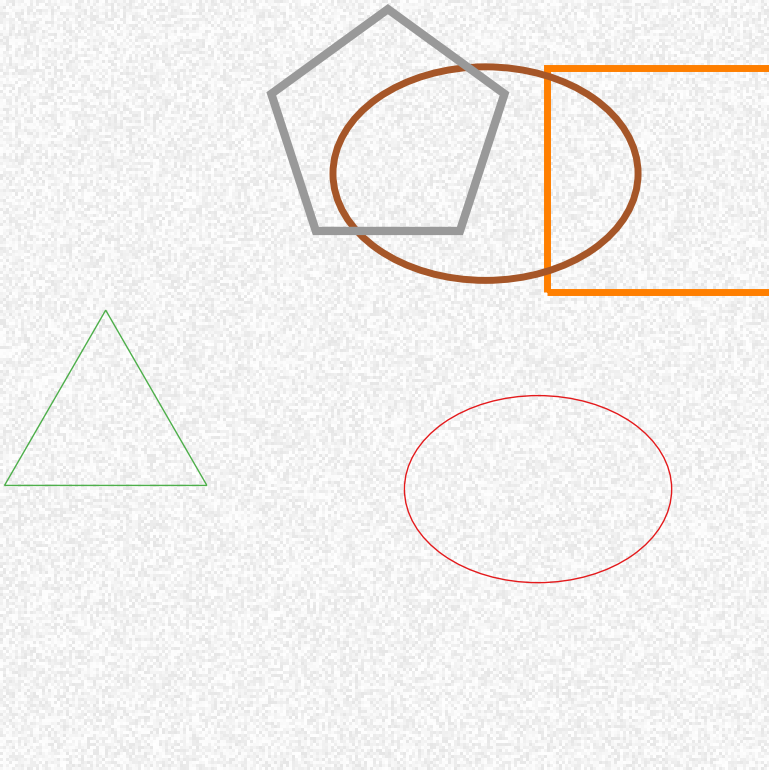[{"shape": "oval", "thickness": 0.5, "radius": 0.87, "center": [0.699, 0.365]}, {"shape": "triangle", "thickness": 0.5, "radius": 0.76, "center": [0.137, 0.445]}, {"shape": "square", "thickness": 2.5, "radius": 0.73, "center": [0.856, 0.766]}, {"shape": "oval", "thickness": 2.5, "radius": 0.99, "center": [0.631, 0.775]}, {"shape": "pentagon", "thickness": 3, "radius": 0.8, "center": [0.504, 0.829]}]